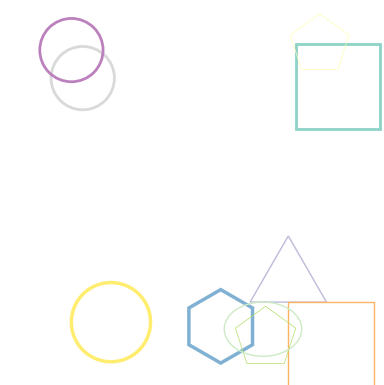[{"shape": "square", "thickness": 2, "radius": 0.55, "center": [0.878, 0.775]}, {"shape": "pentagon", "thickness": 0.5, "radius": 0.4, "center": [0.83, 0.884]}, {"shape": "triangle", "thickness": 1, "radius": 0.57, "center": [0.749, 0.273]}, {"shape": "hexagon", "thickness": 2.5, "radius": 0.48, "center": [0.573, 0.152]}, {"shape": "square", "thickness": 1, "radius": 0.56, "center": [0.859, 0.105]}, {"shape": "pentagon", "thickness": 0.5, "radius": 0.41, "center": [0.69, 0.122]}, {"shape": "circle", "thickness": 2, "radius": 0.41, "center": [0.215, 0.797]}, {"shape": "circle", "thickness": 2, "radius": 0.41, "center": [0.186, 0.87]}, {"shape": "oval", "thickness": 1, "radius": 0.5, "center": [0.683, 0.145]}, {"shape": "circle", "thickness": 2.5, "radius": 0.51, "center": [0.288, 0.163]}]